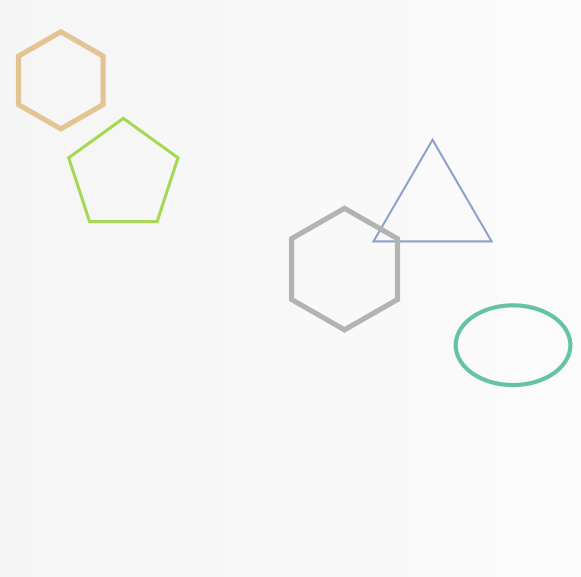[{"shape": "oval", "thickness": 2, "radius": 0.49, "center": [0.883, 0.401]}, {"shape": "triangle", "thickness": 1, "radius": 0.59, "center": [0.744, 0.64]}, {"shape": "pentagon", "thickness": 1.5, "radius": 0.49, "center": [0.212, 0.695]}, {"shape": "hexagon", "thickness": 2.5, "radius": 0.42, "center": [0.105, 0.86]}, {"shape": "hexagon", "thickness": 2.5, "radius": 0.53, "center": [0.593, 0.533]}]